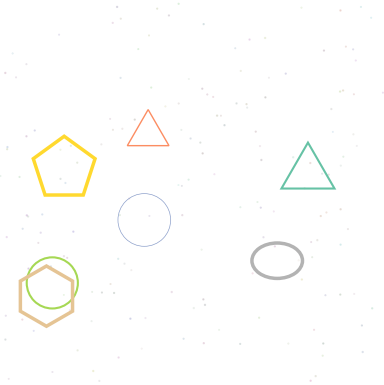[{"shape": "triangle", "thickness": 1.5, "radius": 0.4, "center": [0.8, 0.55]}, {"shape": "triangle", "thickness": 1, "radius": 0.31, "center": [0.385, 0.653]}, {"shape": "circle", "thickness": 0.5, "radius": 0.34, "center": [0.375, 0.429]}, {"shape": "circle", "thickness": 1.5, "radius": 0.33, "center": [0.136, 0.265]}, {"shape": "pentagon", "thickness": 2.5, "radius": 0.42, "center": [0.167, 0.562]}, {"shape": "hexagon", "thickness": 2.5, "radius": 0.39, "center": [0.121, 0.231]}, {"shape": "oval", "thickness": 2.5, "radius": 0.33, "center": [0.72, 0.323]}]